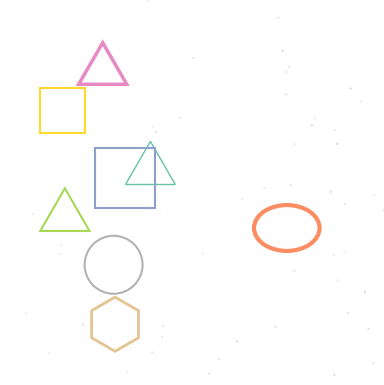[{"shape": "triangle", "thickness": 1, "radius": 0.37, "center": [0.391, 0.558]}, {"shape": "oval", "thickness": 3, "radius": 0.43, "center": [0.745, 0.408]}, {"shape": "square", "thickness": 1.5, "radius": 0.39, "center": [0.325, 0.538]}, {"shape": "triangle", "thickness": 2.5, "radius": 0.36, "center": [0.267, 0.817]}, {"shape": "triangle", "thickness": 1.5, "radius": 0.37, "center": [0.168, 0.437]}, {"shape": "square", "thickness": 1.5, "radius": 0.29, "center": [0.162, 0.713]}, {"shape": "hexagon", "thickness": 2, "radius": 0.35, "center": [0.299, 0.158]}, {"shape": "circle", "thickness": 1.5, "radius": 0.38, "center": [0.295, 0.312]}]